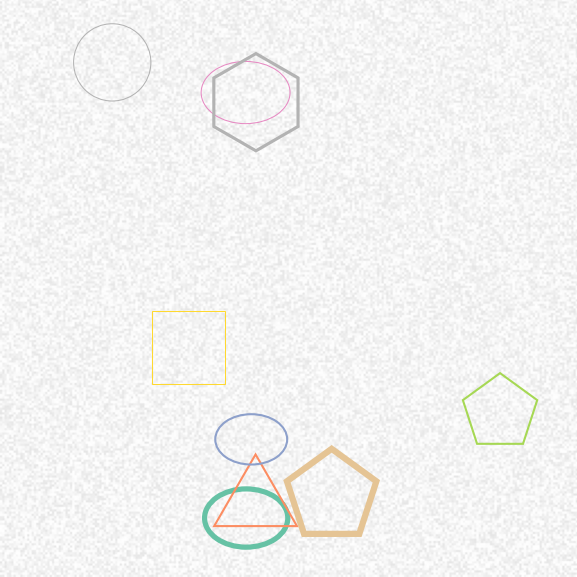[{"shape": "oval", "thickness": 2.5, "radius": 0.36, "center": [0.426, 0.102]}, {"shape": "triangle", "thickness": 1, "radius": 0.41, "center": [0.443, 0.13]}, {"shape": "oval", "thickness": 1, "radius": 0.31, "center": [0.435, 0.238]}, {"shape": "oval", "thickness": 0.5, "radius": 0.38, "center": [0.425, 0.839]}, {"shape": "pentagon", "thickness": 1, "radius": 0.34, "center": [0.866, 0.285]}, {"shape": "square", "thickness": 0.5, "radius": 0.32, "center": [0.327, 0.397]}, {"shape": "pentagon", "thickness": 3, "radius": 0.41, "center": [0.574, 0.141]}, {"shape": "circle", "thickness": 0.5, "radius": 0.33, "center": [0.194, 0.891]}, {"shape": "hexagon", "thickness": 1.5, "radius": 0.42, "center": [0.443, 0.822]}]